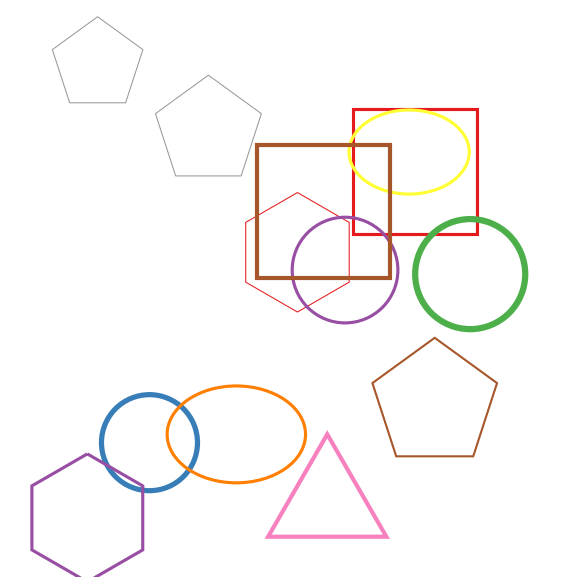[{"shape": "hexagon", "thickness": 0.5, "radius": 0.52, "center": [0.515, 0.562]}, {"shape": "square", "thickness": 1.5, "radius": 0.54, "center": [0.719, 0.703]}, {"shape": "circle", "thickness": 2.5, "radius": 0.42, "center": [0.259, 0.233]}, {"shape": "circle", "thickness": 3, "radius": 0.48, "center": [0.814, 0.524]}, {"shape": "circle", "thickness": 1.5, "radius": 0.46, "center": [0.597, 0.531]}, {"shape": "hexagon", "thickness": 1.5, "radius": 0.55, "center": [0.151, 0.102]}, {"shape": "oval", "thickness": 1.5, "radius": 0.6, "center": [0.409, 0.247]}, {"shape": "oval", "thickness": 1.5, "radius": 0.52, "center": [0.708, 0.736]}, {"shape": "square", "thickness": 2, "radius": 0.57, "center": [0.56, 0.633]}, {"shape": "pentagon", "thickness": 1, "radius": 0.57, "center": [0.753, 0.301]}, {"shape": "triangle", "thickness": 2, "radius": 0.59, "center": [0.567, 0.129]}, {"shape": "pentagon", "thickness": 0.5, "radius": 0.41, "center": [0.169, 0.888]}, {"shape": "pentagon", "thickness": 0.5, "radius": 0.48, "center": [0.361, 0.773]}]